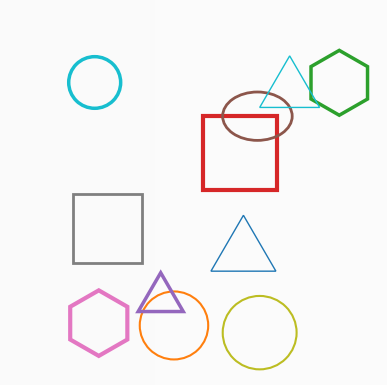[{"shape": "triangle", "thickness": 1, "radius": 0.48, "center": [0.628, 0.344]}, {"shape": "circle", "thickness": 1.5, "radius": 0.44, "center": [0.449, 0.155]}, {"shape": "hexagon", "thickness": 2.5, "radius": 0.42, "center": [0.876, 0.785]}, {"shape": "square", "thickness": 3, "radius": 0.48, "center": [0.62, 0.603]}, {"shape": "triangle", "thickness": 2.5, "radius": 0.34, "center": [0.415, 0.224]}, {"shape": "oval", "thickness": 2, "radius": 0.45, "center": [0.664, 0.698]}, {"shape": "hexagon", "thickness": 3, "radius": 0.43, "center": [0.255, 0.161]}, {"shape": "square", "thickness": 2, "radius": 0.44, "center": [0.277, 0.406]}, {"shape": "circle", "thickness": 1.5, "radius": 0.48, "center": [0.67, 0.136]}, {"shape": "circle", "thickness": 2.5, "radius": 0.34, "center": [0.244, 0.786]}, {"shape": "triangle", "thickness": 1, "radius": 0.45, "center": [0.748, 0.766]}]